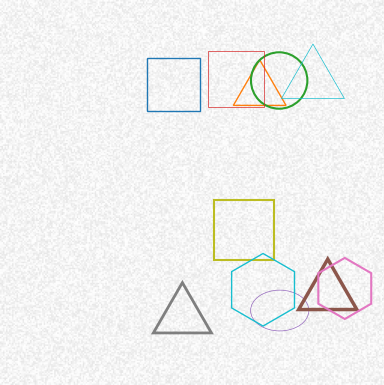[{"shape": "square", "thickness": 1, "radius": 0.35, "center": [0.451, 0.781]}, {"shape": "triangle", "thickness": 1, "radius": 0.4, "center": [0.675, 0.766]}, {"shape": "circle", "thickness": 1.5, "radius": 0.37, "center": [0.725, 0.791]}, {"shape": "square", "thickness": 0.5, "radius": 0.36, "center": [0.614, 0.795]}, {"shape": "oval", "thickness": 0.5, "radius": 0.38, "center": [0.727, 0.193]}, {"shape": "triangle", "thickness": 2.5, "radius": 0.44, "center": [0.851, 0.24]}, {"shape": "hexagon", "thickness": 1.5, "radius": 0.4, "center": [0.896, 0.251]}, {"shape": "triangle", "thickness": 2, "radius": 0.44, "center": [0.474, 0.179]}, {"shape": "square", "thickness": 1.5, "radius": 0.39, "center": [0.634, 0.403]}, {"shape": "triangle", "thickness": 0.5, "radius": 0.47, "center": [0.813, 0.791]}, {"shape": "hexagon", "thickness": 1, "radius": 0.47, "center": [0.683, 0.247]}]